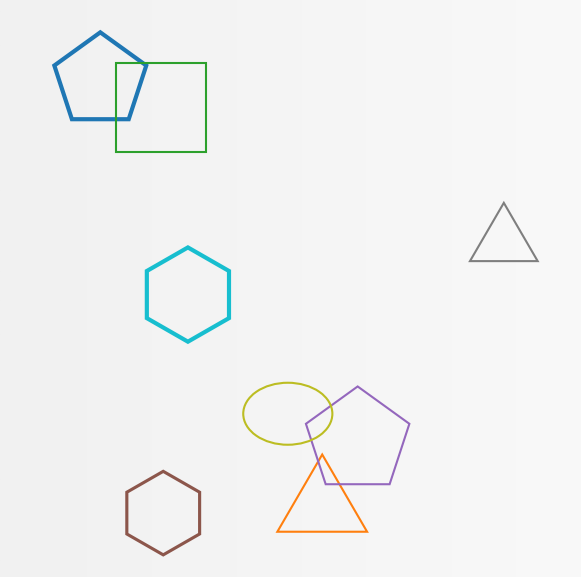[{"shape": "pentagon", "thickness": 2, "radius": 0.42, "center": [0.173, 0.86]}, {"shape": "triangle", "thickness": 1, "radius": 0.45, "center": [0.554, 0.123]}, {"shape": "square", "thickness": 1, "radius": 0.39, "center": [0.277, 0.814]}, {"shape": "pentagon", "thickness": 1, "radius": 0.47, "center": [0.615, 0.236]}, {"shape": "hexagon", "thickness": 1.5, "radius": 0.36, "center": [0.281, 0.111]}, {"shape": "triangle", "thickness": 1, "radius": 0.34, "center": [0.867, 0.581]}, {"shape": "oval", "thickness": 1, "radius": 0.38, "center": [0.495, 0.283]}, {"shape": "hexagon", "thickness": 2, "radius": 0.41, "center": [0.323, 0.489]}]